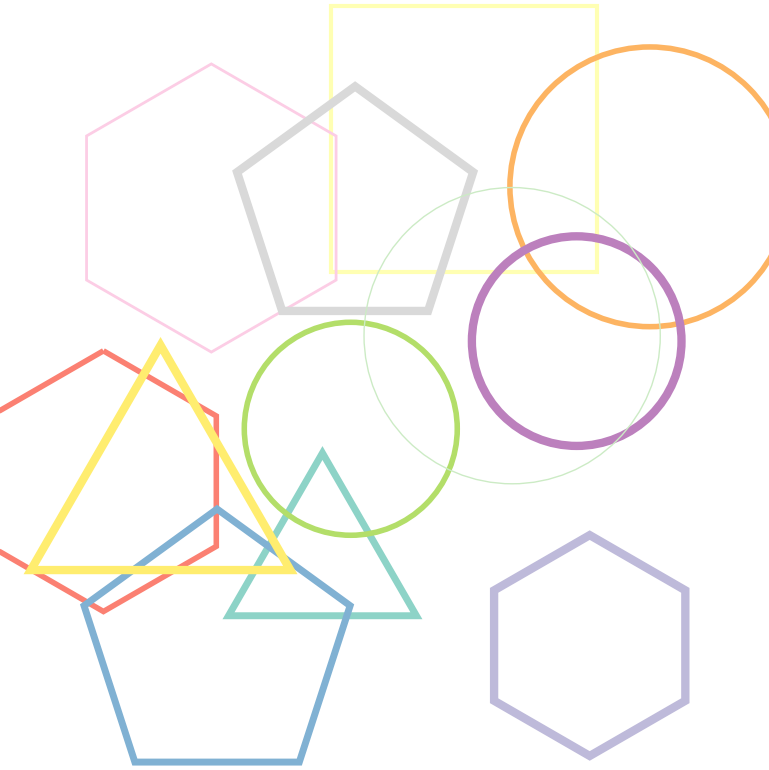[{"shape": "triangle", "thickness": 2.5, "radius": 0.7, "center": [0.419, 0.271]}, {"shape": "square", "thickness": 1.5, "radius": 0.87, "center": [0.603, 0.82]}, {"shape": "hexagon", "thickness": 3, "radius": 0.72, "center": [0.766, 0.162]}, {"shape": "hexagon", "thickness": 2, "radius": 0.85, "center": [0.134, 0.375]}, {"shape": "pentagon", "thickness": 2.5, "radius": 0.91, "center": [0.282, 0.157]}, {"shape": "circle", "thickness": 2, "radius": 0.91, "center": [0.844, 0.757]}, {"shape": "circle", "thickness": 2, "radius": 0.69, "center": [0.456, 0.443]}, {"shape": "hexagon", "thickness": 1, "radius": 0.94, "center": [0.274, 0.73]}, {"shape": "pentagon", "thickness": 3, "radius": 0.81, "center": [0.461, 0.727]}, {"shape": "circle", "thickness": 3, "radius": 0.68, "center": [0.749, 0.557]}, {"shape": "circle", "thickness": 0.5, "radius": 0.96, "center": [0.665, 0.564]}, {"shape": "triangle", "thickness": 3, "radius": 0.97, "center": [0.209, 0.357]}]